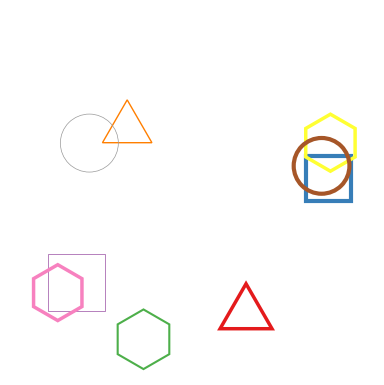[{"shape": "triangle", "thickness": 2.5, "radius": 0.39, "center": [0.639, 0.185]}, {"shape": "square", "thickness": 3, "radius": 0.29, "center": [0.852, 0.535]}, {"shape": "hexagon", "thickness": 1.5, "radius": 0.39, "center": [0.373, 0.119]}, {"shape": "square", "thickness": 0.5, "radius": 0.37, "center": [0.198, 0.267]}, {"shape": "triangle", "thickness": 1, "radius": 0.37, "center": [0.33, 0.666]}, {"shape": "hexagon", "thickness": 2.5, "radius": 0.37, "center": [0.858, 0.629]}, {"shape": "circle", "thickness": 3, "radius": 0.36, "center": [0.835, 0.569]}, {"shape": "hexagon", "thickness": 2.5, "radius": 0.36, "center": [0.15, 0.24]}, {"shape": "circle", "thickness": 0.5, "radius": 0.38, "center": [0.232, 0.628]}]